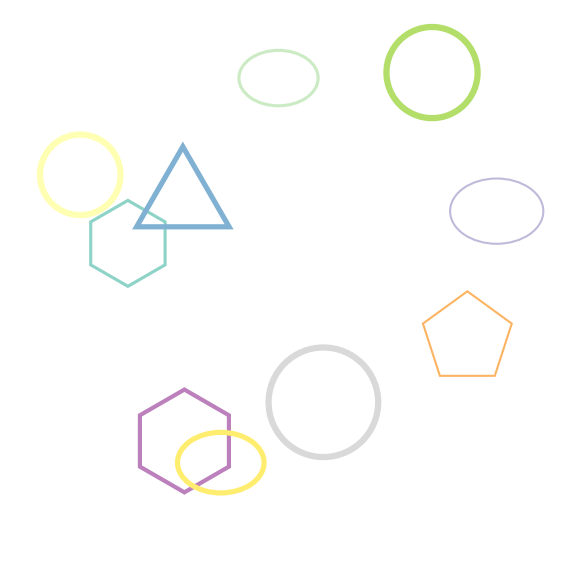[{"shape": "hexagon", "thickness": 1.5, "radius": 0.37, "center": [0.221, 0.578]}, {"shape": "circle", "thickness": 3, "radius": 0.35, "center": [0.139, 0.696]}, {"shape": "oval", "thickness": 1, "radius": 0.4, "center": [0.86, 0.633]}, {"shape": "triangle", "thickness": 2.5, "radius": 0.46, "center": [0.317, 0.653]}, {"shape": "pentagon", "thickness": 1, "radius": 0.4, "center": [0.809, 0.414]}, {"shape": "circle", "thickness": 3, "radius": 0.39, "center": [0.748, 0.873]}, {"shape": "circle", "thickness": 3, "radius": 0.47, "center": [0.56, 0.303]}, {"shape": "hexagon", "thickness": 2, "radius": 0.44, "center": [0.319, 0.236]}, {"shape": "oval", "thickness": 1.5, "radius": 0.34, "center": [0.482, 0.864]}, {"shape": "oval", "thickness": 2.5, "radius": 0.37, "center": [0.382, 0.198]}]